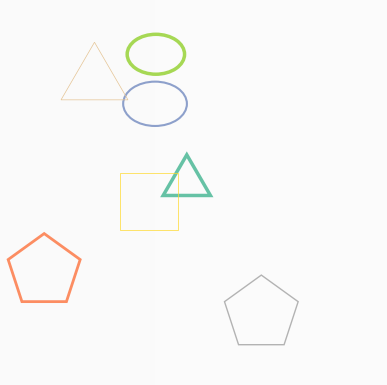[{"shape": "triangle", "thickness": 2.5, "radius": 0.35, "center": [0.482, 0.527]}, {"shape": "pentagon", "thickness": 2, "radius": 0.49, "center": [0.114, 0.296]}, {"shape": "oval", "thickness": 1.5, "radius": 0.41, "center": [0.4, 0.73]}, {"shape": "oval", "thickness": 2.5, "radius": 0.37, "center": [0.402, 0.859]}, {"shape": "square", "thickness": 0.5, "radius": 0.37, "center": [0.384, 0.476]}, {"shape": "triangle", "thickness": 0.5, "radius": 0.5, "center": [0.244, 0.791]}, {"shape": "pentagon", "thickness": 1, "radius": 0.5, "center": [0.674, 0.186]}]